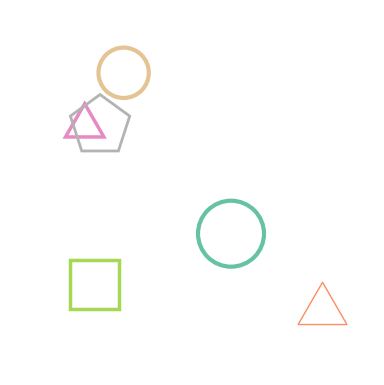[{"shape": "circle", "thickness": 3, "radius": 0.43, "center": [0.6, 0.393]}, {"shape": "triangle", "thickness": 1, "radius": 0.37, "center": [0.838, 0.194]}, {"shape": "triangle", "thickness": 2.5, "radius": 0.29, "center": [0.22, 0.673]}, {"shape": "square", "thickness": 2.5, "radius": 0.31, "center": [0.246, 0.261]}, {"shape": "circle", "thickness": 3, "radius": 0.33, "center": [0.321, 0.811]}, {"shape": "pentagon", "thickness": 2, "radius": 0.41, "center": [0.26, 0.673]}]